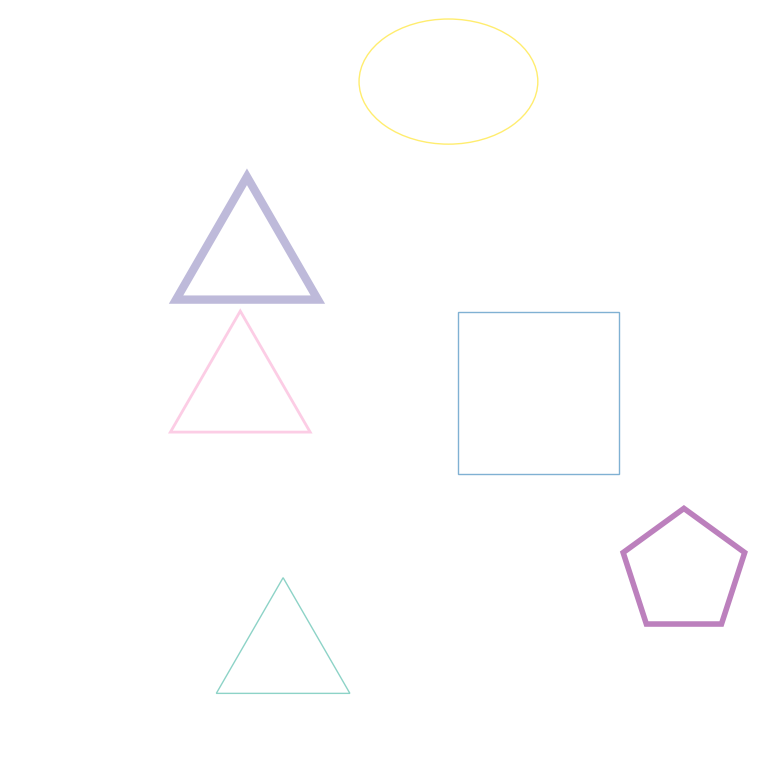[{"shape": "triangle", "thickness": 0.5, "radius": 0.5, "center": [0.368, 0.15]}, {"shape": "triangle", "thickness": 3, "radius": 0.53, "center": [0.321, 0.664]}, {"shape": "square", "thickness": 0.5, "radius": 0.52, "center": [0.7, 0.49]}, {"shape": "triangle", "thickness": 1, "radius": 0.52, "center": [0.312, 0.491]}, {"shape": "pentagon", "thickness": 2, "radius": 0.41, "center": [0.888, 0.257]}, {"shape": "oval", "thickness": 0.5, "radius": 0.58, "center": [0.582, 0.894]}]